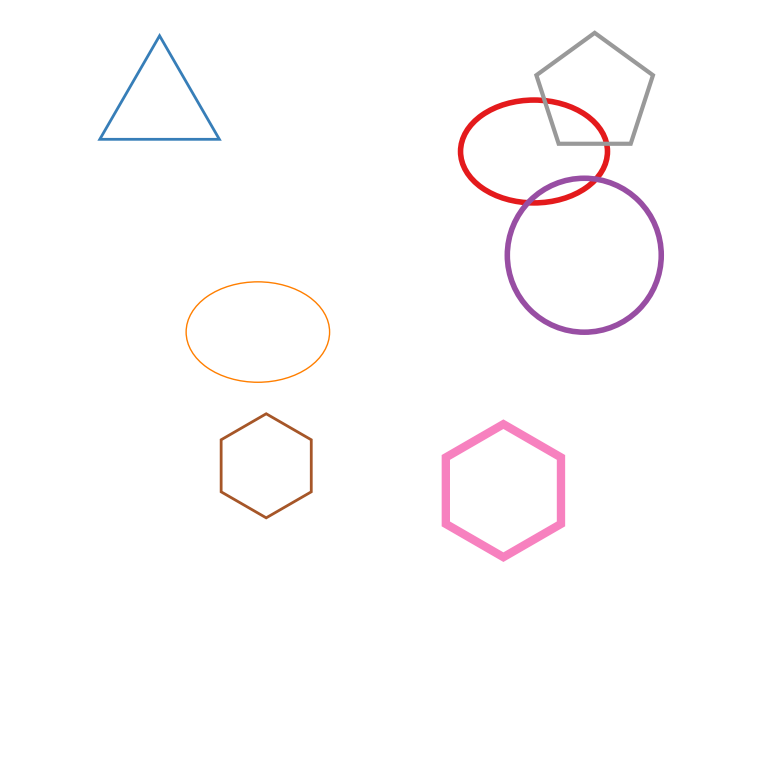[{"shape": "oval", "thickness": 2, "radius": 0.48, "center": [0.694, 0.803]}, {"shape": "triangle", "thickness": 1, "radius": 0.45, "center": [0.207, 0.864]}, {"shape": "circle", "thickness": 2, "radius": 0.5, "center": [0.759, 0.669]}, {"shape": "oval", "thickness": 0.5, "radius": 0.47, "center": [0.335, 0.569]}, {"shape": "hexagon", "thickness": 1, "radius": 0.34, "center": [0.346, 0.395]}, {"shape": "hexagon", "thickness": 3, "radius": 0.43, "center": [0.654, 0.363]}, {"shape": "pentagon", "thickness": 1.5, "radius": 0.4, "center": [0.772, 0.878]}]